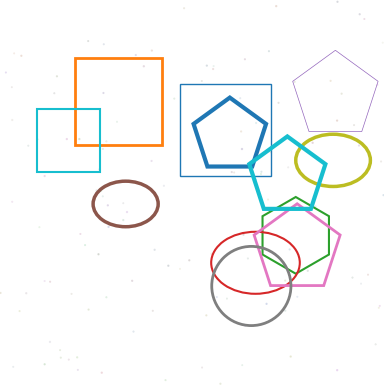[{"shape": "pentagon", "thickness": 3, "radius": 0.49, "center": [0.597, 0.648]}, {"shape": "square", "thickness": 1, "radius": 0.59, "center": [0.585, 0.662]}, {"shape": "square", "thickness": 2, "radius": 0.56, "center": [0.308, 0.737]}, {"shape": "hexagon", "thickness": 1.5, "radius": 0.5, "center": [0.768, 0.389]}, {"shape": "oval", "thickness": 1.5, "radius": 0.58, "center": [0.664, 0.317]}, {"shape": "pentagon", "thickness": 0.5, "radius": 0.58, "center": [0.871, 0.753]}, {"shape": "oval", "thickness": 2.5, "radius": 0.42, "center": [0.326, 0.47]}, {"shape": "pentagon", "thickness": 2, "radius": 0.59, "center": [0.772, 0.353]}, {"shape": "circle", "thickness": 2, "radius": 0.51, "center": [0.653, 0.257]}, {"shape": "oval", "thickness": 2.5, "radius": 0.48, "center": [0.865, 0.584]}, {"shape": "pentagon", "thickness": 3, "radius": 0.52, "center": [0.746, 0.542]}, {"shape": "square", "thickness": 1.5, "radius": 0.41, "center": [0.177, 0.635]}]